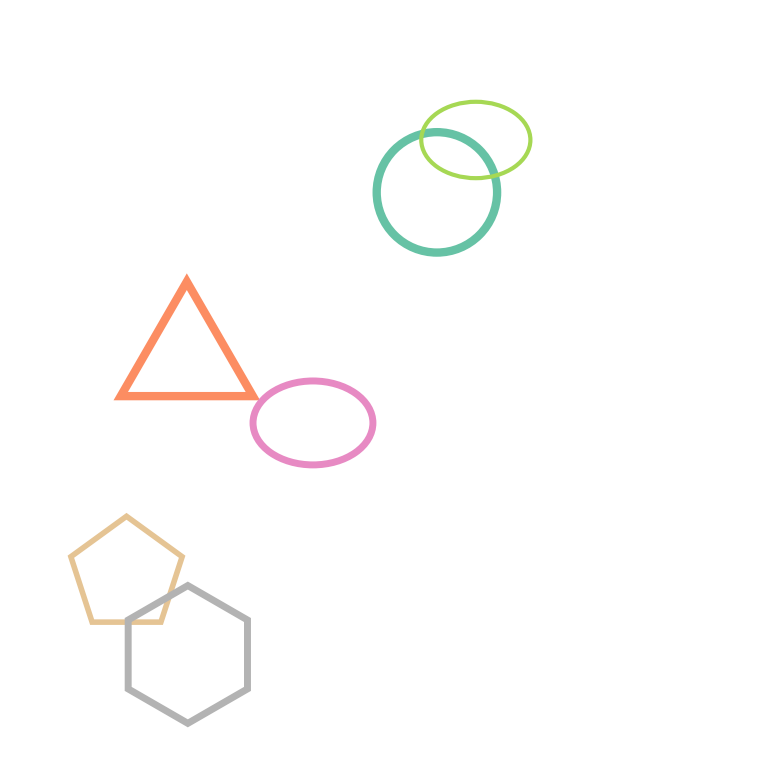[{"shape": "circle", "thickness": 3, "radius": 0.39, "center": [0.567, 0.75]}, {"shape": "triangle", "thickness": 3, "radius": 0.5, "center": [0.243, 0.535]}, {"shape": "oval", "thickness": 2.5, "radius": 0.39, "center": [0.406, 0.451]}, {"shape": "oval", "thickness": 1.5, "radius": 0.35, "center": [0.618, 0.818]}, {"shape": "pentagon", "thickness": 2, "radius": 0.38, "center": [0.164, 0.254]}, {"shape": "hexagon", "thickness": 2.5, "radius": 0.45, "center": [0.244, 0.15]}]